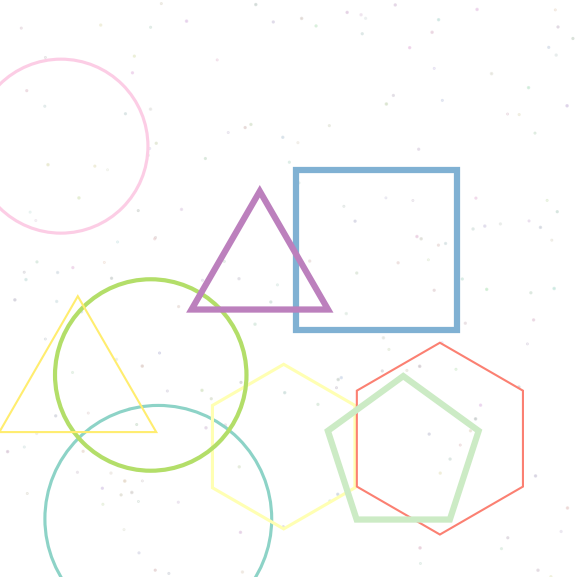[{"shape": "circle", "thickness": 1.5, "radius": 0.98, "center": [0.274, 0.101]}, {"shape": "hexagon", "thickness": 1.5, "radius": 0.71, "center": [0.491, 0.226]}, {"shape": "hexagon", "thickness": 1, "radius": 0.83, "center": [0.762, 0.24]}, {"shape": "square", "thickness": 3, "radius": 0.7, "center": [0.651, 0.566]}, {"shape": "circle", "thickness": 2, "radius": 0.83, "center": [0.261, 0.35]}, {"shape": "circle", "thickness": 1.5, "radius": 0.75, "center": [0.106, 0.746]}, {"shape": "triangle", "thickness": 3, "radius": 0.68, "center": [0.45, 0.531]}, {"shape": "pentagon", "thickness": 3, "radius": 0.69, "center": [0.698, 0.211]}, {"shape": "triangle", "thickness": 1, "radius": 0.78, "center": [0.135, 0.329]}]